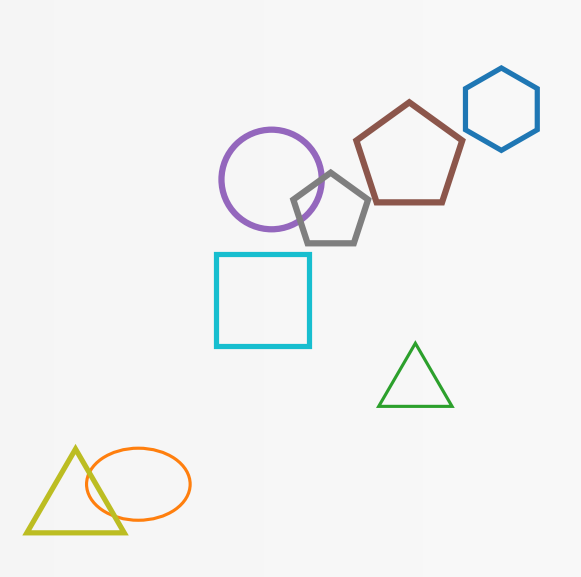[{"shape": "hexagon", "thickness": 2.5, "radius": 0.36, "center": [0.863, 0.81]}, {"shape": "oval", "thickness": 1.5, "radius": 0.45, "center": [0.238, 0.161]}, {"shape": "triangle", "thickness": 1.5, "radius": 0.36, "center": [0.715, 0.332]}, {"shape": "circle", "thickness": 3, "radius": 0.43, "center": [0.467, 0.688]}, {"shape": "pentagon", "thickness": 3, "radius": 0.48, "center": [0.704, 0.726]}, {"shape": "pentagon", "thickness": 3, "radius": 0.34, "center": [0.569, 0.633]}, {"shape": "triangle", "thickness": 2.5, "radius": 0.48, "center": [0.13, 0.125]}, {"shape": "square", "thickness": 2.5, "radius": 0.4, "center": [0.452, 0.48]}]